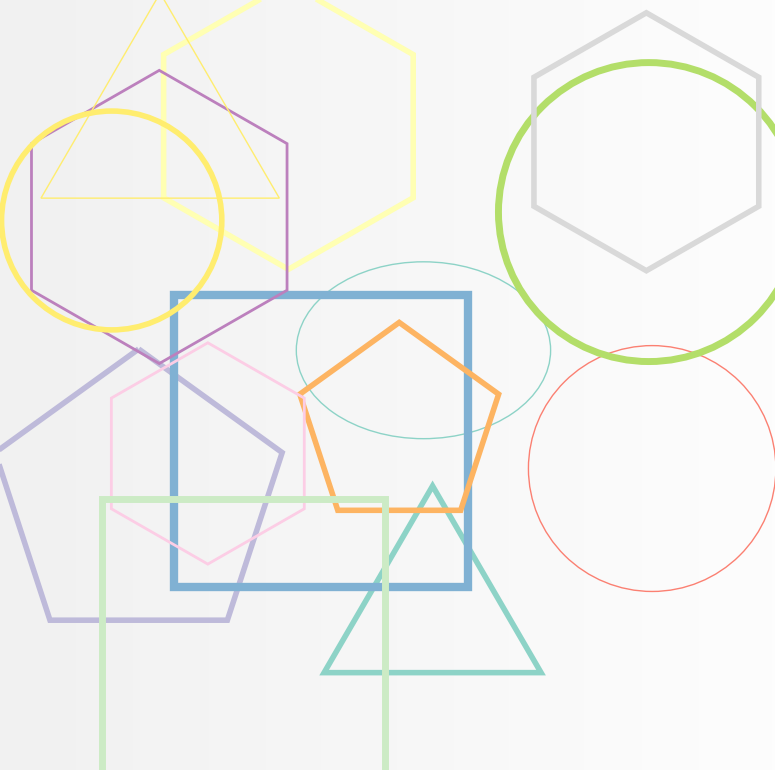[{"shape": "triangle", "thickness": 2, "radius": 0.81, "center": [0.558, 0.207]}, {"shape": "oval", "thickness": 0.5, "radius": 0.82, "center": [0.546, 0.545]}, {"shape": "hexagon", "thickness": 2, "radius": 0.93, "center": [0.372, 0.836]}, {"shape": "pentagon", "thickness": 2, "radius": 0.97, "center": [0.179, 0.352]}, {"shape": "circle", "thickness": 0.5, "radius": 0.8, "center": [0.841, 0.392]}, {"shape": "square", "thickness": 3, "radius": 0.95, "center": [0.414, 0.427]}, {"shape": "pentagon", "thickness": 2, "radius": 0.67, "center": [0.515, 0.446]}, {"shape": "circle", "thickness": 2.5, "radius": 0.97, "center": [0.837, 0.725]}, {"shape": "hexagon", "thickness": 1, "radius": 0.72, "center": [0.268, 0.411]}, {"shape": "hexagon", "thickness": 2, "radius": 0.84, "center": [0.834, 0.816]}, {"shape": "hexagon", "thickness": 1, "radius": 0.95, "center": [0.206, 0.718]}, {"shape": "square", "thickness": 2.5, "radius": 0.91, "center": [0.315, 0.17]}, {"shape": "triangle", "thickness": 0.5, "radius": 0.89, "center": [0.207, 0.831]}, {"shape": "circle", "thickness": 2, "radius": 0.71, "center": [0.144, 0.714]}]